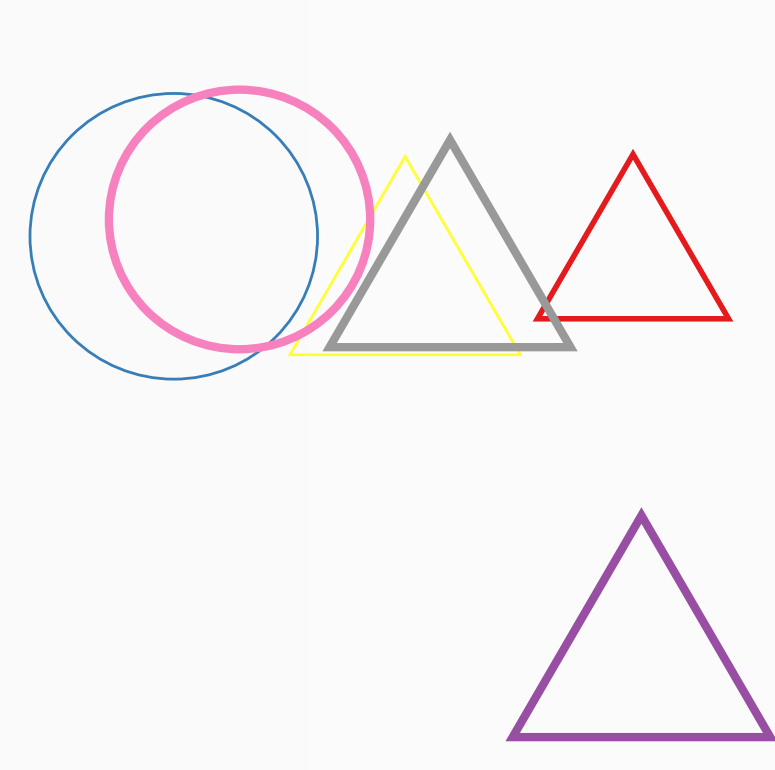[{"shape": "triangle", "thickness": 2, "radius": 0.71, "center": [0.817, 0.657]}, {"shape": "circle", "thickness": 1, "radius": 0.93, "center": [0.224, 0.693]}, {"shape": "triangle", "thickness": 3, "radius": 0.96, "center": [0.828, 0.139]}, {"shape": "triangle", "thickness": 1, "radius": 0.86, "center": [0.523, 0.625]}, {"shape": "circle", "thickness": 3, "radius": 0.84, "center": [0.309, 0.715]}, {"shape": "triangle", "thickness": 3, "radius": 0.9, "center": [0.581, 0.639]}]